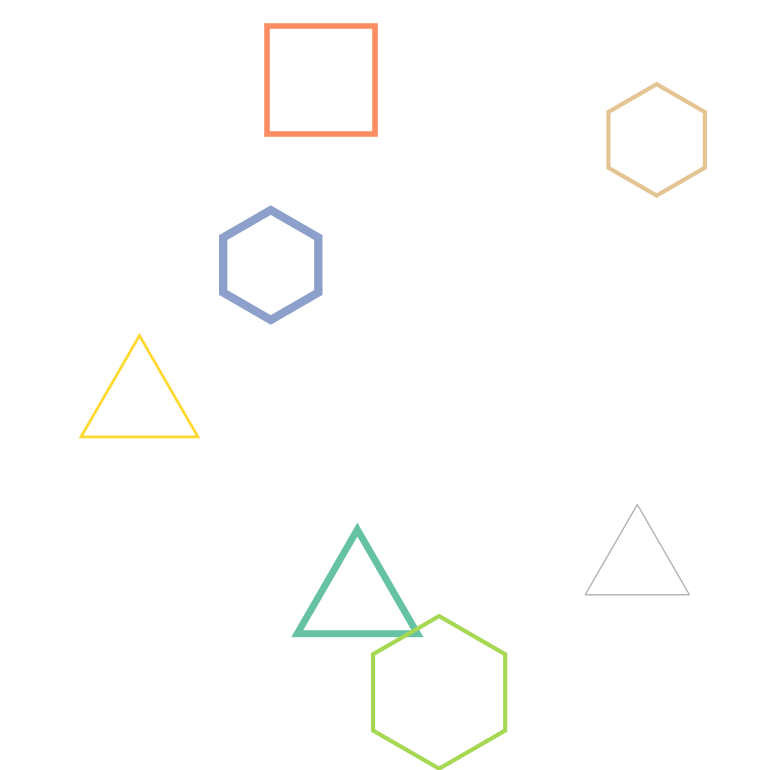[{"shape": "triangle", "thickness": 2.5, "radius": 0.45, "center": [0.464, 0.222]}, {"shape": "square", "thickness": 2, "radius": 0.35, "center": [0.417, 0.896]}, {"shape": "hexagon", "thickness": 3, "radius": 0.36, "center": [0.352, 0.656]}, {"shape": "hexagon", "thickness": 1.5, "radius": 0.5, "center": [0.57, 0.101]}, {"shape": "triangle", "thickness": 1, "radius": 0.44, "center": [0.181, 0.476]}, {"shape": "hexagon", "thickness": 1.5, "radius": 0.36, "center": [0.853, 0.818]}, {"shape": "triangle", "thickness": 0.5, "radius": 0.39, "center": [0.828, 0.267]}]